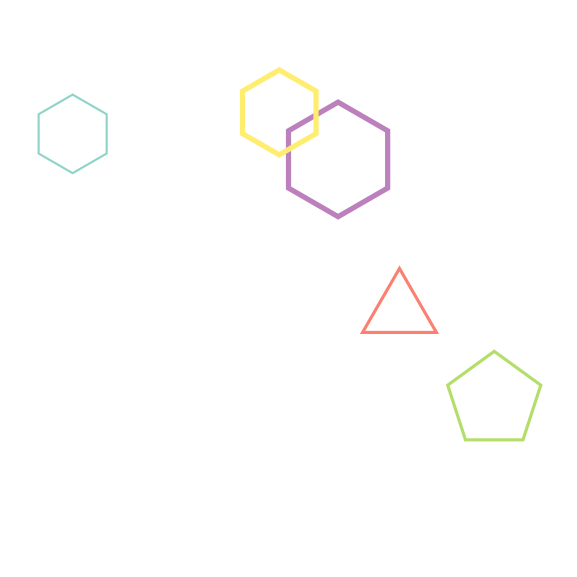[{"shape": "hexagon", "thickness": 1, "radius": 0.34, "center": [0.126, 0.767]}, {"shape": "triangle", "thickness": 1.5, "radius": 0.37, "center": [0.692, 0.46]}, {"shape": "pentagon", "thickness": 1.5, "radius": 0.42, "center": [0.856, 0.306]}, {"shape": "hexagon", "thickness": 2.5, "radius": 0.5, "center": [0.585, 0.723]}, {"shape": "hexagon", "thickness": 2.5, "radius": 0.37, "center": [0.484, 0.805]}]